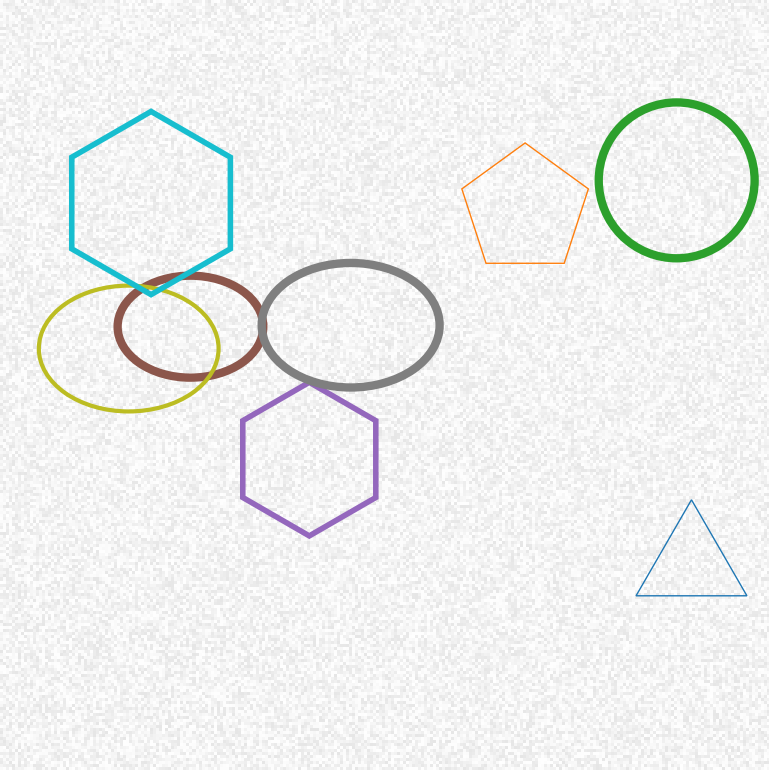[{"shape": "triangle", "thickness": 0.5, "radius": 0.42, "center": [0.898, 0.268]}, {"shape": "pentagon", "thickness": 0.5, "radius": 0.43, "center": [0.682, 0.728]}, {"shape": "circle", "thickness": 3, "radius": 0.51, "center": [0.879, 0.766]}, {"shape": "hexagon", "thickness": 2, "radius": 0.5, "center": [0.402, 0.404]}, {"shape": "oval", "thickness": 3, "radius": 0.47, "center": [0.247, 0.576]}, {"shape": "oval", "thickness": 3, "radius": 0.58, "center": [0.455, 0.578]}, {"shape": "oval", "thickness": 1.5, "radius": 0.58, "center": [0.167, 0.547]}, {"shape": "hexagon", "thickness": 2, "radius": 0.59, "center": [0.196, 0.736]}]